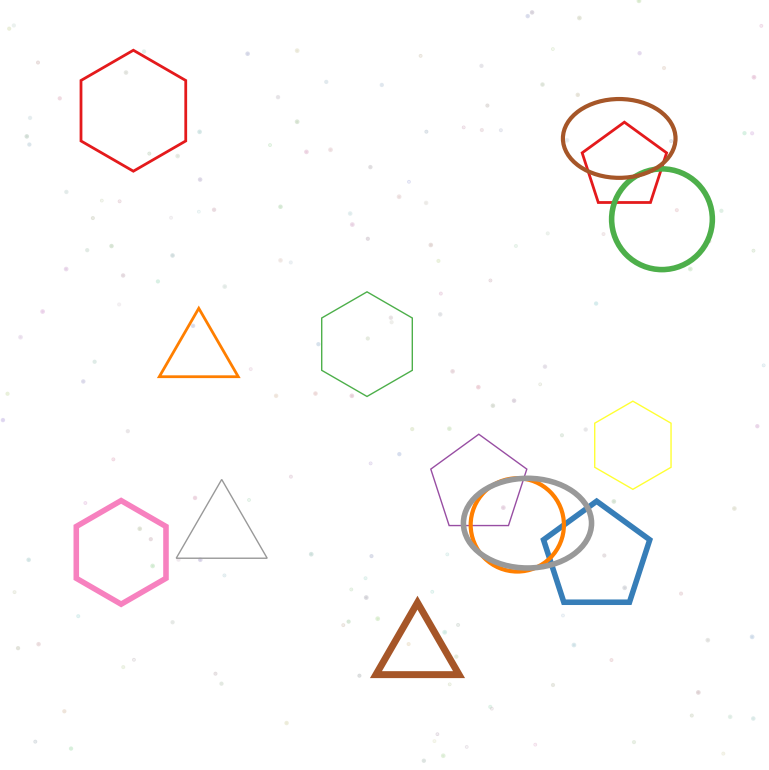[{"shape": "hexagon", "thickness": 1, "radius": 0.39, "center": [0.173, 0.856]}, {"shape": "pentagon", "thickness": 1, "radius": 0.29, "center": [0.811, 0.784]}, {"shape": "pentagon", "thickness": 2, "radius": 0.36, "center": [0.775, 0.277]}, {"shape": "hexagon", "thickness": 0.5, "radius": 0.34, "center": [0.477, 0.553]}, {"shape": "circle", "thickness": 2, "radius": 0.33, "center": [0.86, 0.715]}, {"shape": "pentagon", "thickness": 0.5, "radius": 0.33, "center": [0.622, 0.37]}, {"shape": "circle", "thickness": 1.5, "radius": 0.3, "center": [0.672, 0.318]}, {"shape": "triangle", "thickness": 1, "radius": 0.3, "center": [0.258, 0.54]}, {"shape": "hexagon", "thickness": 0.5, "radius": 0.29, "center": [0.822, 0.422]}, {"shape": "triangle", "thickness": 2.5, "radius": 0.31, "center": [0.542, 0.155]}, {"shape": "oval", "thickness": 1.5, "radius": 0.37, "center": [0.804, 0.82]}, {"shape": "hexagon", "thickness": 2, "radius": 0.34, "center": [0.157, 0.283]}, {"shape": "triangle", "thickness": 0.5, "radius": 0.34, "center": [0.288, 0.309]}, {"shape": "oval", "thickness": 2, "radius": 0.42, "center": [0.685, 0.321]}]